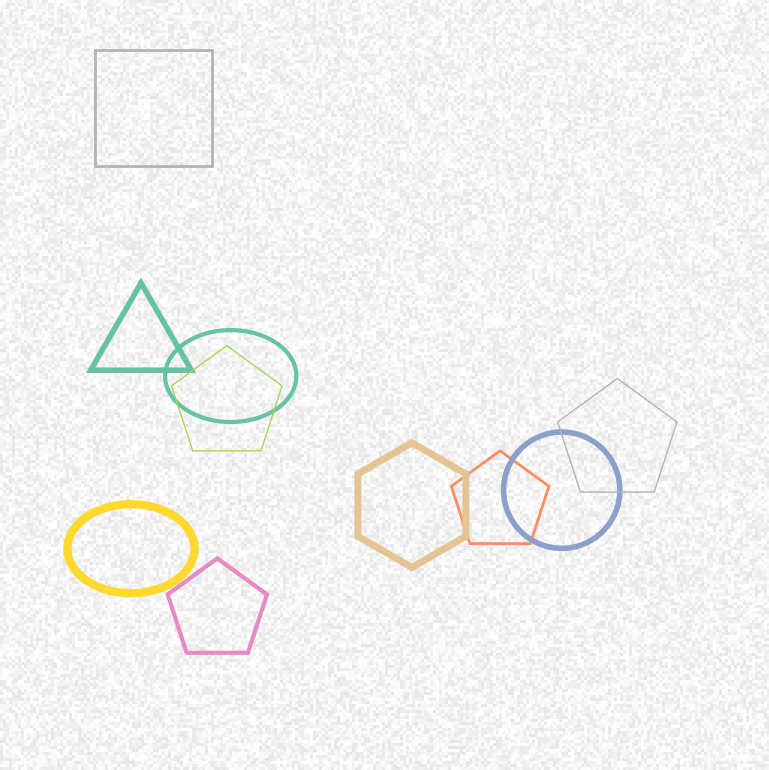[{"shape": "oval", "thickness": 1.5, "radius": 0.43, "center": [0.3, 0.512]}, {"shape": "triangle", "thickness": 2, "radius": 0.38, "center": [0.183, 0.557]}, {"shape": "pentagon", "thickness": 1, "radius": 0.33, "center": [0.65, 0.348]}, {"shape": "circle", "thickness": 2, "radius": 0.38, "center": [0.729, 0.363]}, {"shape": "pentagon", "thickness": 1.5, "radius": 0.34, "center": [0.282, 0.207]}, {"shape": "pentagon", "thickness": 0.5, "radius": 0.38, "center": [0.295, 0.476]}, {"shape": "oval", "thickness": 3, "radius": 0.41, "center": [0.17, 0.287]}, {"shape": "hexagon", "thickness": 2.5, "radius": 0.4, "center": [0.535, 0.344]}, {"shape": "square", "thickness": 1, "radius": 0.38, "center": [0.2, 0.86]}, {"shape": "pentagon", "thickness": 0.5, "radius": 0.41, "center": [0.802, 0.427]}]